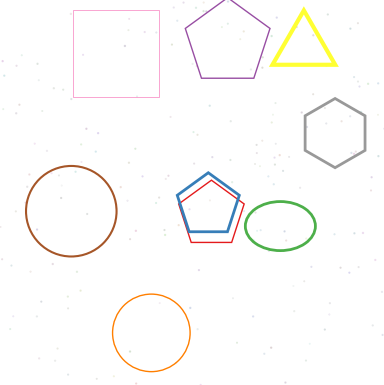[{"shape": "pentagon", "thickness": 1, "radius": 0.45, "center": [0.549, 0.443]}, {"shape": "pentagon", "thickness": 2, "radius": 0.42, "center": [0.541, 0.467]}, {"shape": "oval", "thickness": 2, "radius": 0.46, "center": [0.728, 0.413]}, {"shape": "pentagon", "thickness": 1, "radius": 0.58, "center": [0.591, 0.89]}, {"shape": "circle", "thickness": 1, "radius": 0.5, "center": [0.393, 0.135]}, {"shape": "triangle", "thickness": 3, "radius": 0.47, "center": [0.789, 0.879]}, {"shape": "circle", "thickness": 1.5, "radius": 0.59, "center": [0.185, 0.451]}, {"shape": "square", "thickness": 0.5, "radius": 0.56, "center": [0.301, 0.861]}, {"shape": "hexagon", "thickness": 2, "radius": 0.45, "center": [0.87, 0.654]}]